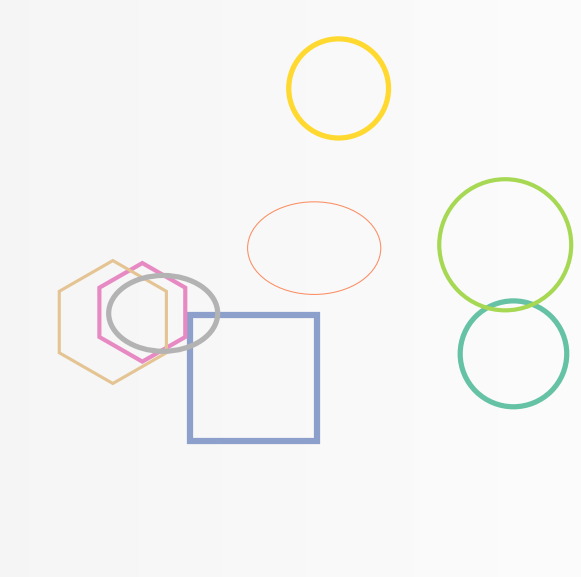[{"shape": "circle", "thickness": 2.5, "radius": 0.46, "center": [0.883, 0.386]}, {"shape": "oval", "thickness": 0.5, "radius": 0.57, "center": [0.541, 0.569]}, {"shape": "square", "thickness": 3, "radius": 0.54, "center": [0.436, 0.345]}, {"shape": "hexagon", "thickness": 2, "radius": 0.43, "center": [0.245, 0.458]}, {"shape": "circle", "thickness": 2, "radius": 0.57, "center": [0.869, 0.575]}, {"shape": "circle", "thickness": 2.5, "radius": 0.43, "center": [0.583, 0.846]}, {"shape": "hexagon", "thickness": 1.5, "radius": 0.53, "center": [0.194, 0.441]}, {"shape": "oval", "thickness": 2.5, "radius": 0.47, "center": [0.281, 0.457]}]